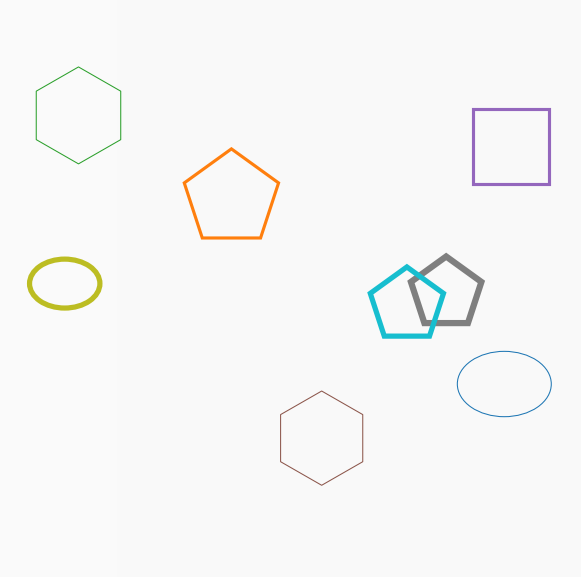[{"shape": "oval", "thickness": 0.5, "radius": 0.4, "center": [0.868, 0.334]}, {"shape": "pentagon", "thickness": 1.5, "radius": 0.43, "center": [0.398, 0.656]}, {"shape": "hexagon", "thickness": 0.5, "radius": 0.42, "center": [0.135, 0.799]}, {"shape": "square", "thickness": 1.5, "radius": 0.33, "center": [0.879, 0.745]}, {"shape": "hexagon", "thickness": 0.5, "radius": 0.41, "center": [0.553, 0.24]}, {"shape": "pentagon", "thickness": 3, "radius": 0.32, "center": [0.768, 0.491]}, {"shape": "oval", "thickness": 2.5, "radius": 0.3, "center": [0.111, 0.508]}, {"shape": "pentagon", "thickness": 2.5, "radius": 0.33, "center": [0.7, 0.471]}]